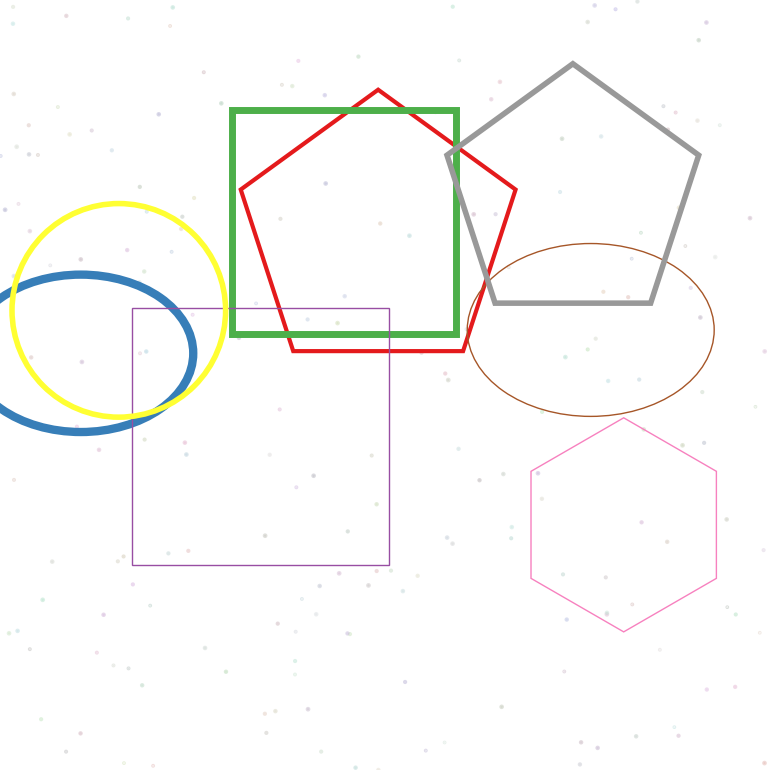[{"shape": "pentagon", "thickness": 1.5, "radius": 0.94, "center": [0.491, 0.696]}, {"shape": "oval", "thickness": 3, "radius": 0.73, "center": [0.105, 0.541]}, {"shape": "square", "thickness": 2.5, "radius": 0.73, "center": [0.447, 0.712]}, {"shape": "square", "thickness": 0.5, "radius": 0.83, "center": [0.339, 0.433]}, {"shape": "circle", "thickness": 2, "radius": 0.69, "center": [0.154, 0.597]}, {"shape": "oval", "thickness": 0.5, "radius": 0.8, "center": [0.767, 0.571]}, {"shape": "hexagon", "thickness": 0.5, "radius": 0.7, "center": [0.81, 0.318]}, {"shape": "pentagon", "thickness": 2, "radius": 0.86, "center": [0.744, 0.745]}]